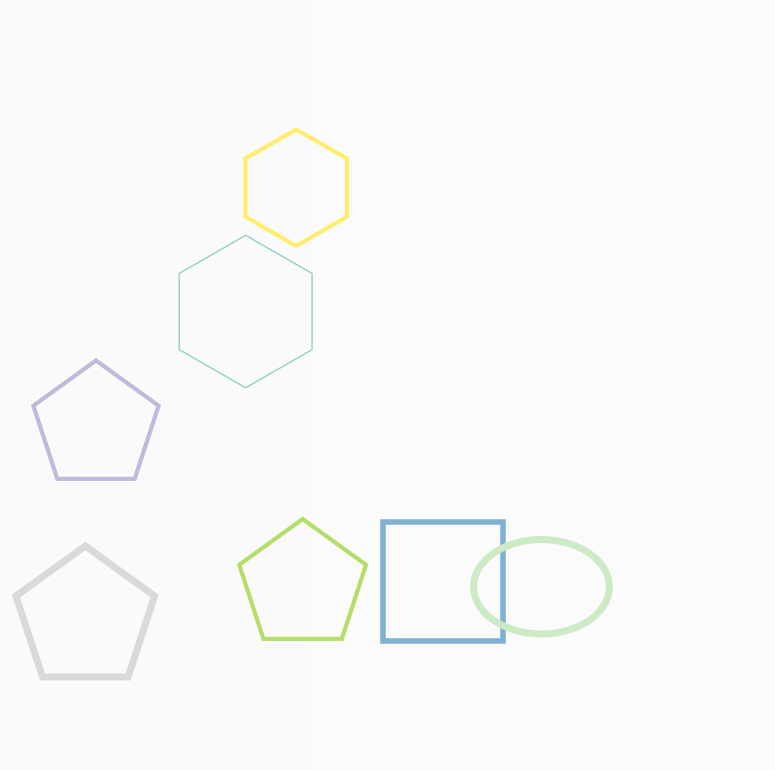[{"shape": "hexagon", "thickness": 0.5, "radius": 0.49, "center": [0.317, 0.595]}, {"shape": "pentagon", "thickness": 1.5, "radius": 0.42, "center": [0.124, 0.447]}, {"shape": "square", "thickness": 2, "radius": 0.39, "center": [0.572, 0.245]}, {"shape": "pentagon", "thickness": 1.5, "radius": 0.43, "center": [0.39, 0.24]}, {"shape": "pentagon", "thickness": 2.5, "radius": 0.47, "center": [0.11, 0.197]}, {"shape": "oval", "thickness": 2.5, "radius": 0.44, "center": [0.699, 0.238]}, {"shape": "hexagon", "thickness": 1.5, "radius": 0.38, "center": [0.382, 0.756]}]